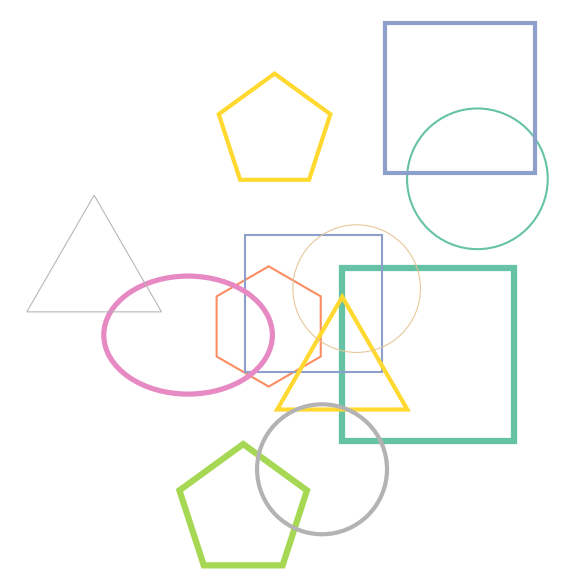[{"shape": "square", "thickness": 3, "radius": 0.75, "center": [0.742, 0.385]}, {"shape": "circle", "thickness": 1, "radius": 0.61, "center": [0.827, 0.69]}, {"shape": "hexagon", "thickness": 1, "radius": 0.52, "center": [0.465, 0.434]}, {"shape": "square", "thickness": 1, "radius": 0.59, "center": [0.544, 0.474]}, {"shape": "square", "thickness": 2, "radius": 0.65, "center": [0.796, 0.829]}, {"shape": "oval", "thickness": 2.5, "radius": 0.73, "center": [0.326, 0.419]}, {"shape": "pentagon", "thickness": 3, "radius": 0.58, "center": [0.421, 0.114]}, {"shape": "triangle", "thickness": 2, "radius": 0.65, "center": [0.593, 0.355]}, {"shape": "pentagon", "thickness": 2, "radius": 0.51, "center": [0.475, 0.77]}, {"shape": "circle", "thickness": 0.5, "radius": 0.55, "center": [0.618, 0.499]}, {"shape": "circle", "thickness": 2, "radius": 0.56, "center": [0.558, 0.187]}, {"shape": "triangle", "thickness": 0.5, "radius": 0.67, "center": [0.163, 0.526]}]